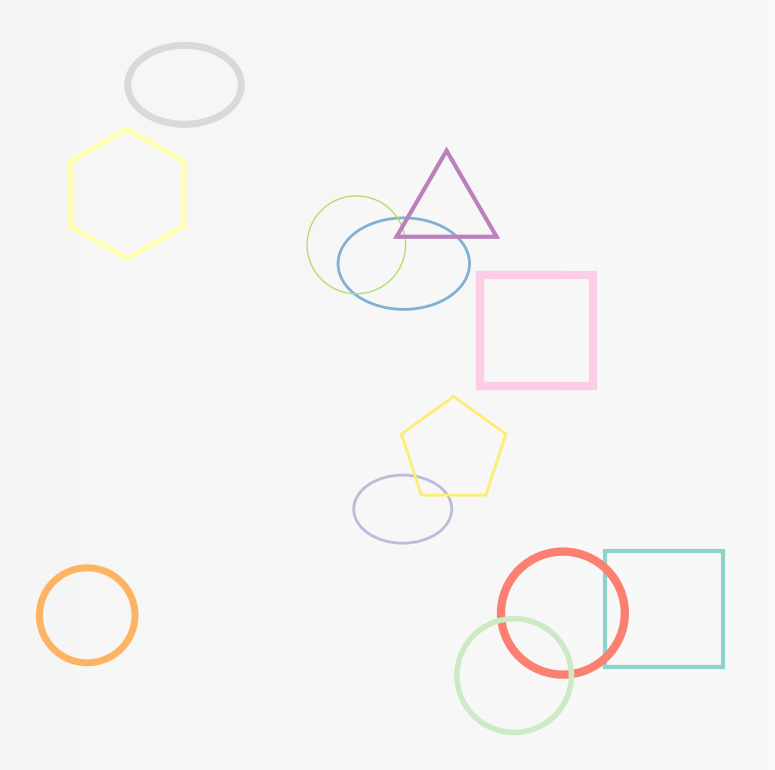[{"shape": "square", "thickness": 1.5, "radius": 0.38, "center": [0.857, 0.209]}, {"shape": "hexagon", "thickness": 2, "radius": 0.42, "center": [0.164, 0.748]}, {"shape": "oval", "thickness": 1, "radius": 0.32, "center": [0.52, 0.339]}, {"shape": "circle", "thickness": 3, "radius": 0.4, "center": [0.726, 0.204]}, {"shape": "oval", "thickness": 1, "radius": 0.42, "center": [0.521, 0.658]}, {"shape": "circle", "thickness": 2.5, "radius": 0.31, "center": [0.113, 0.201]}, {"shape": "circle", "thickness": 0.5, "radius": 0.32, "center": [0.46, 0.682]}, {"shape": "square", "thickness": 3, "radius": 0.36, "center": [0.693, 0.571]}, {"shape": "oval", "thickness": 2.5, "radius": 0.37, "center": [0.238, 0.89]}, {"shape": "triangle", "thickness": 1.5, "radius": 0.37, "center": [0.576, 0.73]}, {"shape": "circle", "thickness": 2, "radius": 0.37, "center": [0.663, 0.123]}, {"shape": "pentagon", "thickness": 1, "radius": 0.35, "center": [0.585, 0.414]}]